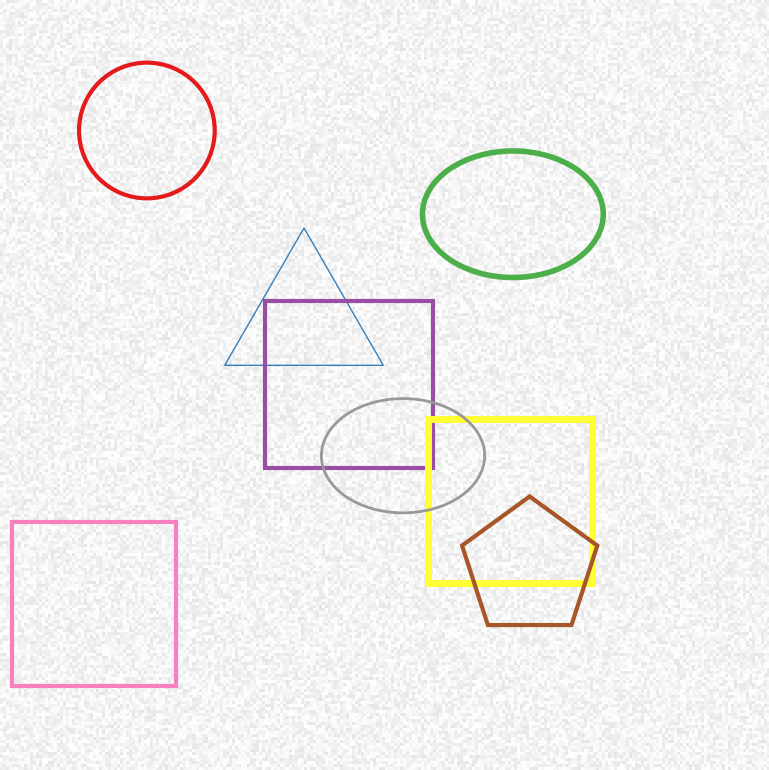[{"shape": "circle", "thickness": 1.5, "radius": 0.44, "center": [0.191, 0.831]}, {"shape": "triangle", "thickness": 0.5, "radius": 0.59, "center": [0.395, 0.585]}, {"shape": "oval", "thickness": 2, "radius": 0.59, "center": [0.666, 0.722]}, {"shape": "square", "thickness": 1.5, "radius": 0.54, "center": [0.453, 0.501]}, {"shape": "square", "thickness": 2.5, "radius": 0.53, "center": [0.662, 0.349]}, {"shape": "pentagon", "thickness": 1.5, "radius": 0.46, "center": [0.688, 0.263]}, {"shape": "square", "thickness": 1.5, "radius": 0.53, "center": [0.122, 0.216]}, {"shape": "oval", "thickness": 1, "radius": 0.53, "center": [0.523, 0.408]}]